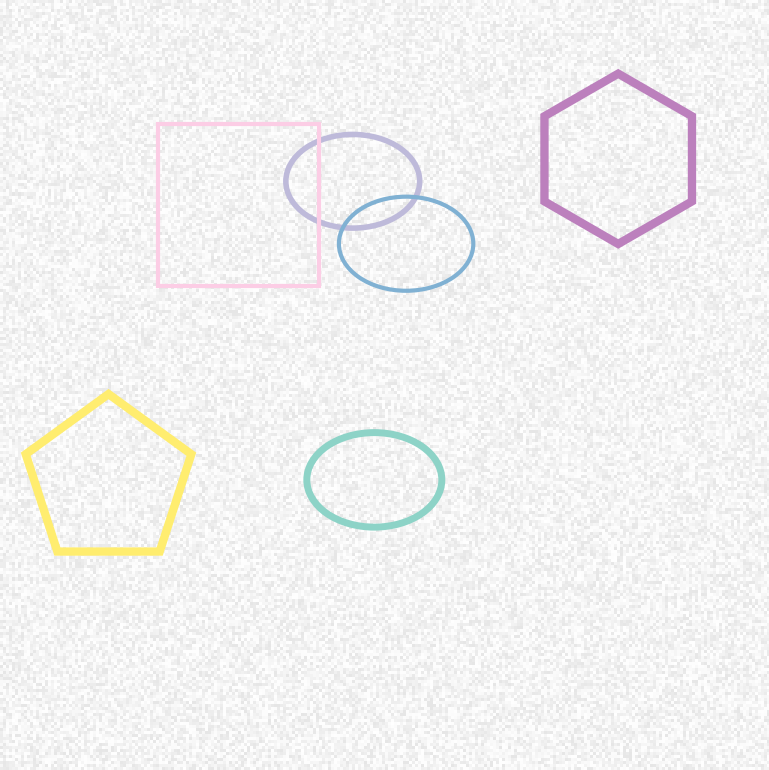[{"shape": "oval", "thickness": 2.5, "radius": 0.44, "center": [0.486, 0.377]}, {"shape": "oval", "thickness": 2, "radius": 0.43, "center": [0.458, 0.765]}, {"shape": "oval", "thickness": 1.5, "radius": 0.44, "center": [0.527, 0.683]}, {"shape": "square", "thickness": 1.5, "radius": 0.52, "center": [0.31, 0.734]}, {"shape": "hexagon", "thickness": 3, "radius": 0.55, "center": [0.803, 0.794]}, {"shape": "pentagon", "thickness": 3, "radius": 0.57, "center": [0.141, 0.375]}]